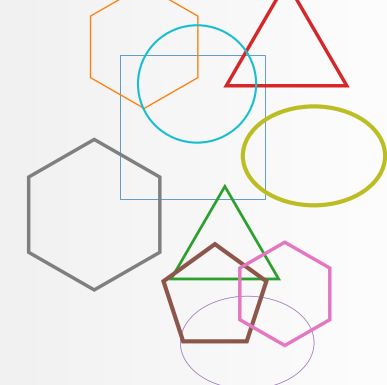[{"shape": "square", "thickness": 0.5, "radius": 0.93, "center": [0.497, 0.67]}, {"shape": "hexagon", "thickness": 1, "radius": 0.8, "center": [0.372, 0.878]}, {"shape": "triangle", "thickness": 2, "radius": 0.8, "center": [0.58, 0.356]}, {"shape": "triangle", "thickness": 2.5, "radius": 0.9, "center": [0.739, 0.867]}, {"shape": "oval", "thickness": 0.5, "radius": 0.86, "center": [0.638, 0.11]}, {"shape": "pentagon", "thickness": 3, "radius": 0.7, "center": [0.555, 0.226]}, {"shape": "hexagon", "thickness": 2.5, "radius": 0.67, "center": [0.735, 0.237]}, {"shape": "hexagon", "thickness": 2.5, "radius": 0.98, "center": [0.243, 0.442]}, {"shape": "oval", "thickness": 3, "radius": 0.92, "center": [0.81, 0.595]}, {"shape": "circle", "thickness": 1.5, "radius": 0.76, "center": [0.509, 0.782]}]